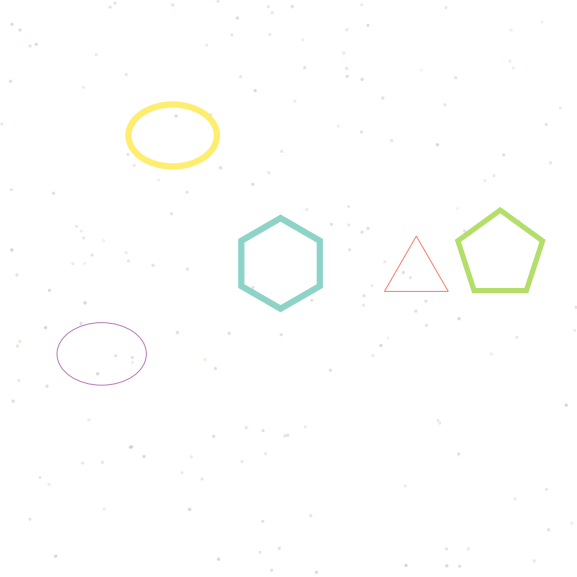[{"shape": "hexagon", "thickness": 3, "radius": 0.39, "center": [0.486, 0.543]}, {"shape": "triangle", "thickness": 0.5, "radius": 0.32, "center": [0.721, 0.526]}, {"shape": "pentagon", "thickness": 2.5, "radius": 0.39, "center": [0.866, 0.558]}, {"shape": "oval", "thickness": 0.5, "radius": 0.39, "center": [0.176, 0.386]}, {"shape": "oval", "thickness": 3, "radius": 0.38, "center": [0.299, 0.765]}]